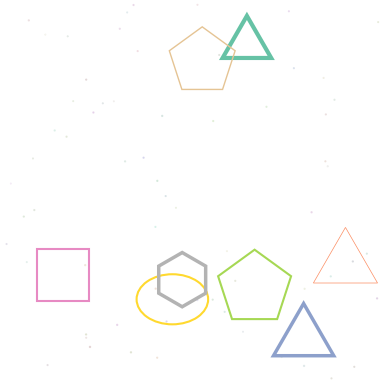[{"shape": "triangle", "thickness": 3, "radius": 0.36, "center": [0.641, 0.886]}, {"shape": "triangle", "thickness": 0.5, "radius": 0.48, "center": [0.897, 0.313]}, {"shape": "triangle", "thickness": 2.5, "radius": 0.45, "center": [0.789, 0.121]}, {"shape": "square", "thickness": 1.5, "radius": 0.34, "center": [0.164, 0.286]}, {"shape": "pentagon", "thickness": 1.5, "radius": 0.5, "center": [0.661, 0.252]}, {"shape": "oval", "thickness": 1.5, "radius": 0.46, "center": [0.448, 0.223]}, {"shape": "pentagon", "thickness": 1, "radius": 0.45, "center": [0.525, 0.84]}, {"shape": "hexagon", "thickness": 2.5, "radius": 0.35, "center": [0.473, 0.274]}]